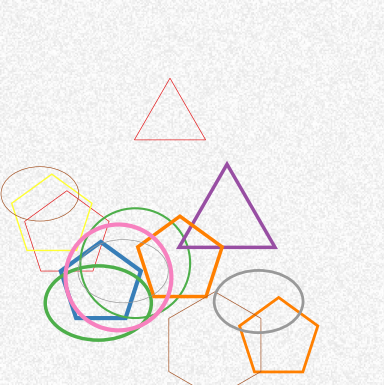[{"shape": "triangle", "thickness": 0.5, "radius": 0.53, "center": [0.442, 0.69]}, {"shape": "pentagon", "thickness": 0.5, "radius": 0.58, "center": [0.174, 0.389]}, {"shape": "pentagon", "thickness": 3, "radius": 0.55, "center": [0.262, 0.262]}, {"shape": "circle", "thickness": 1.5, "radius": 0.71, "center": [0.351, 0.316]}, {"shape": "oval", "thickness": 2.5, "radius": 0.69, "center": [0.255, 0.213]}, {"shape": "triangle", "thickness": 2.5, "radius": 0.72, "center": [0.59, 0.429]}, {"shape": "pentagon", "thickness": 2, "radius": 0.53, "center": [0.724, 0.12]}, {"shape": "pentagon", "thickness": 2.5, "radius": 0.58, "center": [0.467, 0.323]}, {"shape": "pentagon", "thickness": 1, "radius": 0.55, "center": [0.135, 0.438]}, {"shape": "oval", "thickness": 0.5, "radius": 0.5, "center": [0.104, 0.496]}, {"shape": "hexagon", "thickness": 0.5, "radius": 0.69, "center": [0.558, 0.104]}, {"shape": "circle", "thickness": 3, "radius": 0.69, "center": [0.308, 0.279]}, {"shape": "oval", "thickness": 0.5, "radius": 0.59, "center": [0.32, 0.296]}, {"shape": "oval", "thickness": 2, "radius": 0.58, "center": [0.672, 0.217]}]